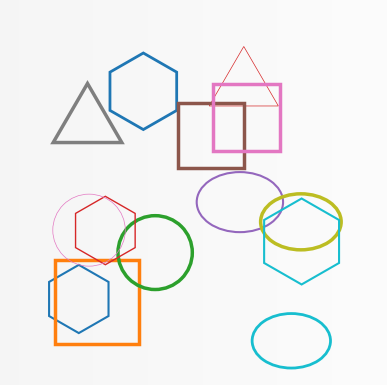[{"shape": "hexagon", "thickness": 2, "radius": 0.5, "center": [0.37, 0.763]}, {"shape": "hexagon", "thickness": 1.5, "radius": 0.44, "center": [0.203, 0.223]}, {"shape": "square", "thickness": 2.5, "radius": 0.54, "center": [0.251, 0.215]}, {"shape": "circle", "thickness": 2.5, "radius": 0.48, "center": [0.4, 0.344]}, {"shape": "triangle", "thickness": 0.5, "radius": 0.52, "center": [0.629, 0.776]}, {"shape": "hexagon", "thickness": 1, "radius": 0.44, "center": [0.272, 0.401]}, {"shape": "oval", "thickness": 1.5, "radius": 0.56, "center": [0.619, 0.475]}, {"shape": "square", "thickness": 2.5, "radius": 0.42, "center": [0.544, 0.649]}, {"shape": "circle", "thickness": 0.5, "radius": 0.47, "center": [0.23, 0.402]}, {"shape": "square", "thickness": 2.5, "radius": 0.43, "center": [0.635, 0.695]}, {"shape": "triangle", "thickness": 2.5, "radius": 0.51, "center": [0.226, 0.681]}, {"shape": "oval", "thickness": 2.5, "radius": 0.52, "center": [0.776, 0.424]}, {"shape": "hexagon", "thickness": 1.5, "radius": 0.56, "center": [0.778, 0.373]}, {"shape": "oval", "thickness": 2, "radius": 0.51, "center": [0.752, 0.115]}]